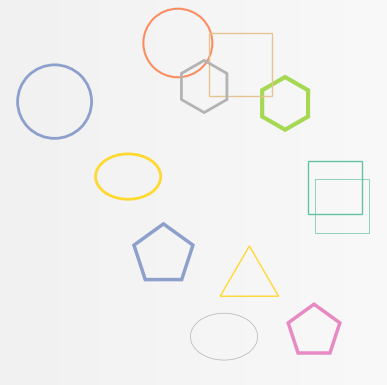[{"shape": "square", "thickness": 0.5, "radius": 0.35, "center": [0.883, 0.465]}, {"shape": "square", "thickness": 1, "radius": 0.35, "center": [0.864, 0.513]}, {"shape": "circle", "thickness": 1.5, "radius": 0.45, "center": [0.459, 0.888]}, {"shape": "circle", "thickness": 2, "radius": 0.48, "center": [0.141, 0.736]}, {"shape": "pentagon", "thickness": 2.5, "radius": 0.4, "center": [0.422, 0.339]}, {"shape": "pentagon", "thickness": 2.5, "radius": 0.35, "center": [0.81, 0.14]}, {"shape": "hexagon", "thickness": 3, "radius": 0.34, "center": [0.736, 0.731]}, {"shape": "triangle", "thickness": 1, "radius": 0.44, "center": [0.644, 0.274]}, {"shape": "oval", "thickness": 2, "radius": 0.42, "center": [0.331, 0.541]}, {"shape": "square", "thickness": 1, "radius": 0.41, "center": [0.621, 0.832]}, {"shape": "hexagon", "thickness": 2, "radius": 0.34, "center": [0.527, 0.775]}, {"shape": "oval", "thickness": 0.5, "radius": 0.43, "center": [0.578, 0.126]}]